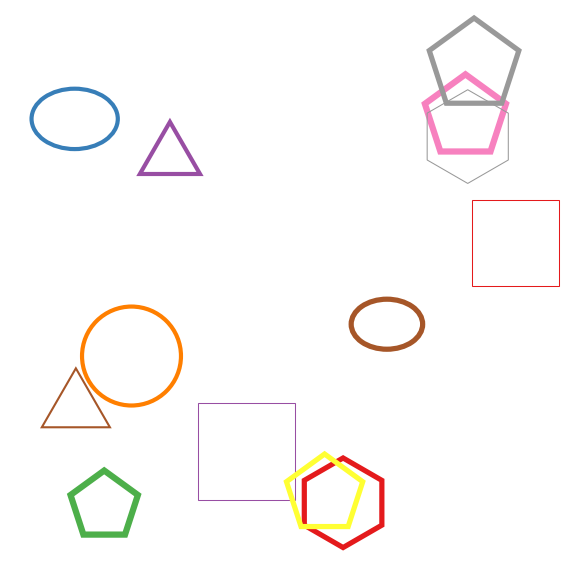[{"shape": "square", "thickness": 0.5, "radius": 0.37, "center": [0.892, 0.578]}, {"shape": "hexagon", "thickness": 2.5, "radius": 0.39, "center": [0.594, 0.129]}, {"shape": "oval", "thickness": 2, "radius": 0.37, "center": [0.129, 0.793]}, {"shape": "pentagon", "thickness": 3, "radius": 0.31, "center": [0.18, 0.123]}, {"shape": "square", "thickness": 0.5, "radius": 0.42, "center": [0.426, 0.217]}, {"shape": "triangle", "thickness": 2, "radius": 0.3, "center": [0.294, 0.728]}, {"shape": "circle", "thickness": 2, "radius": 0.43, "center": [0.228, 0.383]}, {"shape": "pentagon", "thickness": 2.5, "radius": 0.35, "center": [0.562, 0.144]}, {"shape": "oval", "thickness": 2.5, "radius": 0.31, "center": [0.67, 0.438]}, {"shape": "triangle", "thickness": 1, "radius": 0.34, "center": [0.131, 0.293]}, {"shape": "pentagon", "thickness": 3, "radius": 0.37, "center": [0.806, 0.797]}, {"shape": "hexagon", "thickness": 0.5, "radius": 0.41, "center": [0.81, 0.763]}, {"shape": "pentagon", "thickness": 2.5, "radius": 0.41, "center": [0.821, 0.886]}]